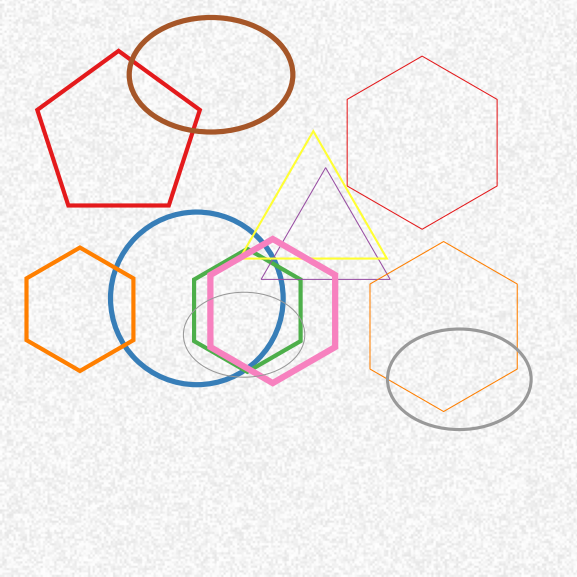[{"shape": "hexagon", "thickness": 0.5, "radius": 0.75, "center": [0.731, 0.752]}, {"shape": "pentagon", "thickness": 2, "radius": 0.74, "center": [0.205, 0.763]}, {"shape": "circle", "thickness": 2.5, "radius": 0.75, "center": [0.341, 0.482]}, {"shape": "hexagon", "thickness": 2, "radius": 0.53, "center": [0.428, 0.462]}, {"shape": "triangle", "thickness": 0.5, "radius": 0.65, "center": [0.564, 0.58]}, {"shape": "hexagon", "thickness": 2, "radius": 0.53, "center": [0.138, 0.464]}, {"shape": "hexagon", "thickness": 0.5, "radius": 0.74, "center": [0.768, 0.434]}, {"shape": "triangle", "thickness": 1, "radius": 0.74, "center": [0.543, 0.625]}, {"shape": "oval", "thickness": 2.5, "radius": 0.71, "center": [0.365, 0.87]}, {"shape": "hexagon", "thickness": 3, "radius": 0.62, "center": [0.472, 0.461]}, {"shape": "oval", "thickness": 1.5, "radius": 0.62, "center": [0.795, 0.342]}, {"shape": "oval", "thickness": 0.5, "radius": 0.53, "center": [0.423, 0.42]}]